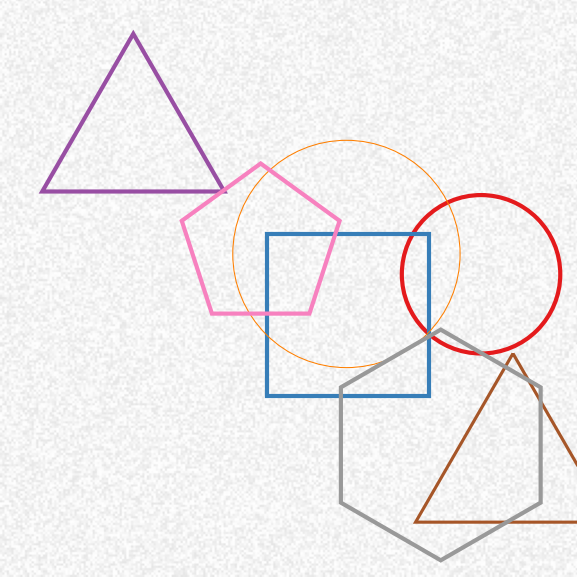[{"shape": "circle", "thickness": 2, "radius": 0.69, "center": [0.833, 0.524]}, {"shape": "square", "thickness": 2, "radius": 0.7, "center": [0.602, 0.454]}, {"shape": "triangle", "thickness": 2, "radius": 0.91, "center": [0.231, 0.759]}, {"shape": "circle", "thickness": 0.5, "radius": 0.98, "center": [0.6, 0.559]}, {"shape": "triangle", "thickness": 1.5, "radius": 0.97, "center": [0.888, 0.192]}, {"shape": "pentagon", "thickness": 2, "radius": 0.72, "center": [0.451, 0.572]}, {"shape": "hexagon", "thickness": 2, "radius": 1.0, "center": [0.763, 0.229]}]